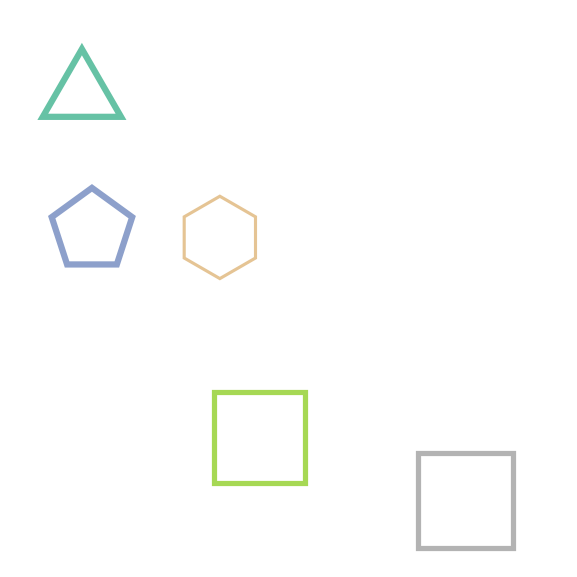[{"shape": "triangle", "thickness": 3, "radius": 0.39, "center": [0.142, 0.836]}, {"shape": "pentagon", "thickness": 3, "radius": 0.37, "center": [0.159, 0.6]}, {"shape": "square", "thickness": 2.5, "radius": 0.39, "center": [0.449, 0.242]}, {"shape": "hexagon", "thickness": 1.5, "radius": 0.36, "center": [0.381, 0.588]}, {"shape": "square", "thickness": 2.5, "radius": 0.41, "center": [0.806, 0.133]}]